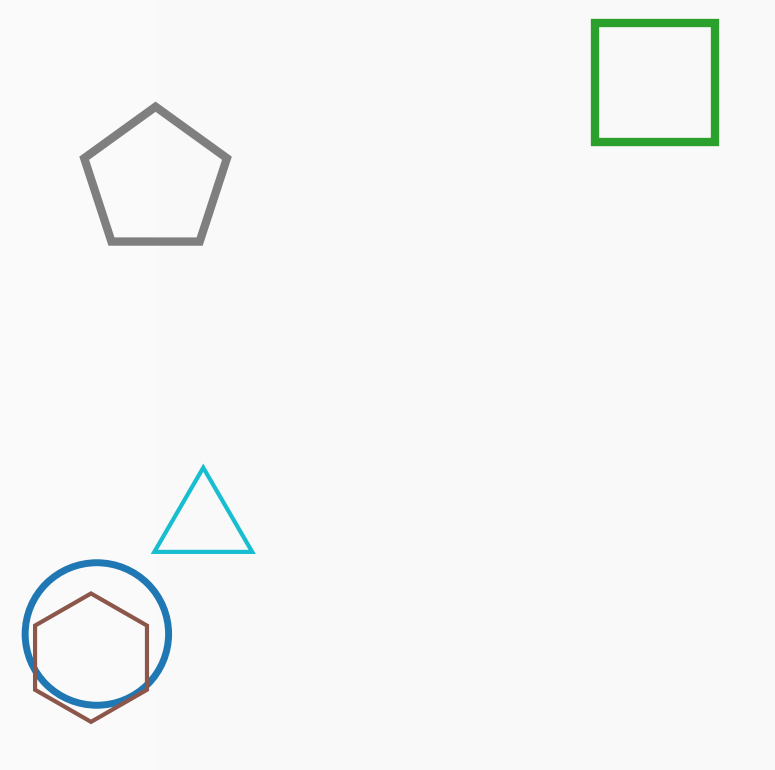[{"shape": "circle", "thickness": 2.5, "radius": 0.46, "center": [0.125, 0.177]}, {"shape": "square", "thickness": 3, "radius": 0.39, "center": [0.846, 0.893]}, {"shape": "hexagon", "thickness": 1.5, "radius": 0.42, "center": [0.117, 0.146]}, {"shape": "pentagon", "thickness": 3, "radius": 0.48, "center": [0.201, 0.765]}, {"shape": "triangle", "thickness": 1.5, "radius": 0.36, "center": [0.262, 0.32]}]